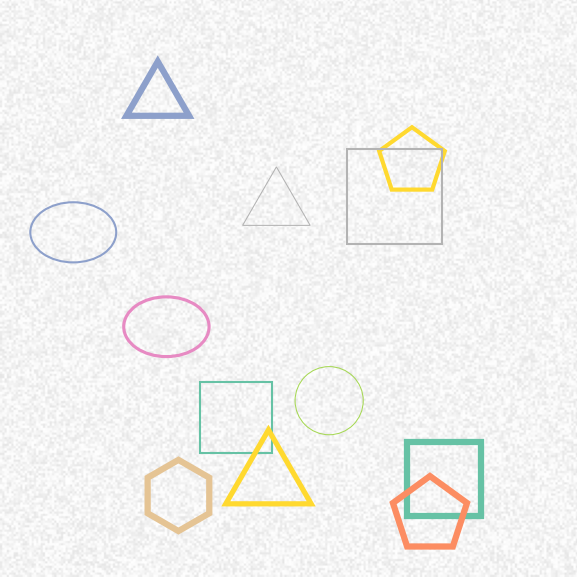[{"shape": "square", "thickness": 1, "radius": 0.31, "center": [0.409, 0.276]}, {"shape": "square", "thickness": 3, "radius": 0.32, "center": [0.769, 0.17]}, {"shape": "pentagon", "thickness": 3, "radius": 0.34, "center": [0.745, 0.107]}, {"shape": "triangle", "thickness": 3, "radius": 0.31, "center": [0.273, 0.83]}, {"shape": "oval", "thickness": 1, "radius": 0.37, "center": [0.127, 0.597]}, {"shape": "oval", "thickness": 1.5, "radius": 0.37, "center": [0.288, 0.433]}, {"shape": "circle", "thickness": 0.5, "radius": 0.3, "center": [0.57, 0.305]}, {"shape": "pentagon", "thickness": 2, "radius": 0.3, "center": [0.713, 0.719]}, {"shape": "triangle", "thickness": 2.5, "radius": 0.43, "center": [0.465, 0.169]}, {"shape": "hexagon", "thickness": 3, "radius": 0.31, "center": [0.309, 0.141]}, {"shape": "triangle", "thickness": 0.5, "radius": 0.34, "center": [0.479, 0.643]}, {"shape": "square", "thickness": 1, "radius": 0.41, "center": [0.684, 0.659]}]